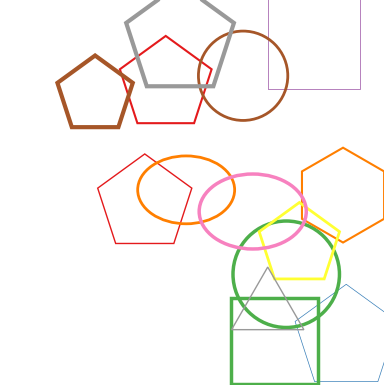[{"shape": "pentagon", "thickness": 1.5, "radius": 0.63, "center": [0.43, 0.781]}, {"shape": "pentagon", "thickness": 1, "radius": 0.64, "center": [0.376, 0.472]}, {"shape": "pentagon", "thickness": 0.5, "radius": 0.7, "center": [0.899, 0.122]}, {"shape": "square", "thickness": 2.5, "radius": 0.56, "center": [0.713, 0.114]}, {"shape": "circle", "thickness": 2.5, "radius": 0.69, "center": [0.743, 0.288]}, {"shape": "square", "thickness": 0.5, "radius": 0.6, "center": [0.816, 0.889]}, {"shape": "hexagon", "thickness": 1.5, "radius": 0.62, "center": [0.891, 0.493]}, {"shape": "oval", "thickness": 2, "radius": 0.63, "center": [0.484, 0.507]}, {"shape": "pentagon", "thickness": 2, "radius": 0.55, "center": [0.778, 0.364]}, {"shape": "circle", "thickness": 2, "radius": 0.58, "center": [0.631, 0.803]}, {"shape": "pentagon", "thickness": 3, "radius": 0.51, "center": [0.247, 0.753]}, {"shape": "oval", "thickness": 2.5, "radius": 0.7, "center": [0.656, 0.451]}, {"shape": "pentagon", "thickness": 3, "radius": 0.74, "center": [0.468, 0.895]}, {"shape": "triangle", "thickness": 1, "radius": 0.54, "center": [0.695, 0.198]}]